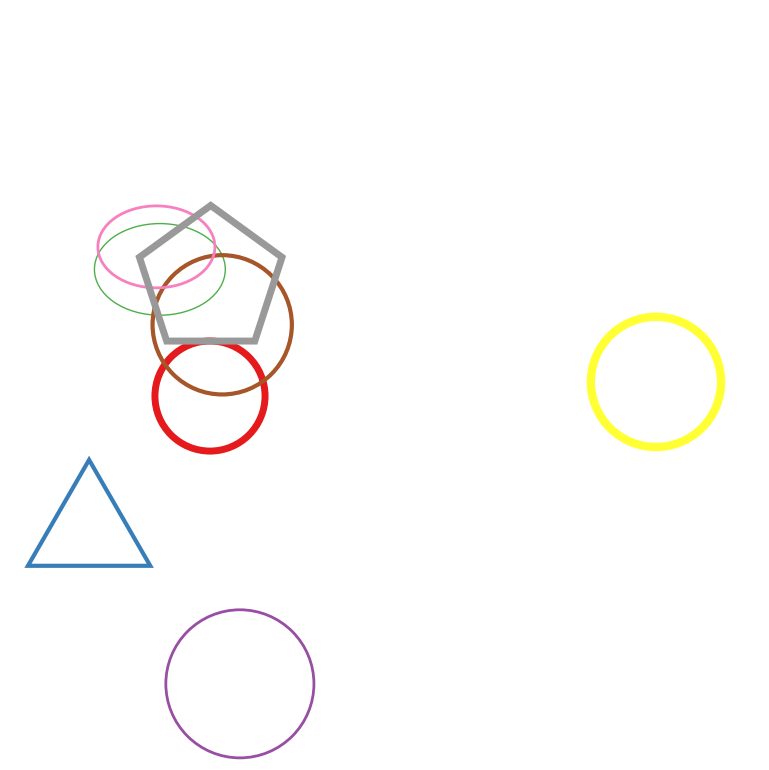[{"shape": "circle", "thickness": 2.5, "radius": 0.36, "center": [0.273, 0.486]}, {"shape": "triangle", "thickness": 1.5, "radius": 0.46, "center": [0.116, 0.311]}, {"shape": "oval", "thickness": 0.5, "radius": 0.42, "center": [0.208, 0.65]}, {"shape": "circle", "thickness": 1, "radius": 0.48, "center": [0.312, 0.112]}, {"shape": "circle", "thickness": 3, "radius": 0.42, "center": [0.852, 0.504]}, {"shape": "circle", "thickness": 1.5, "radius": 0.45, "center": [0.289, 0.578]}, {"shape": "oval", "thickness": 1, "radius": 0.38, "center": [0.203, 0.679]}, {"shape": "pentagon", "thickness": 2.5, "radius": 0.49, "center": [0.274, 0.636]}]